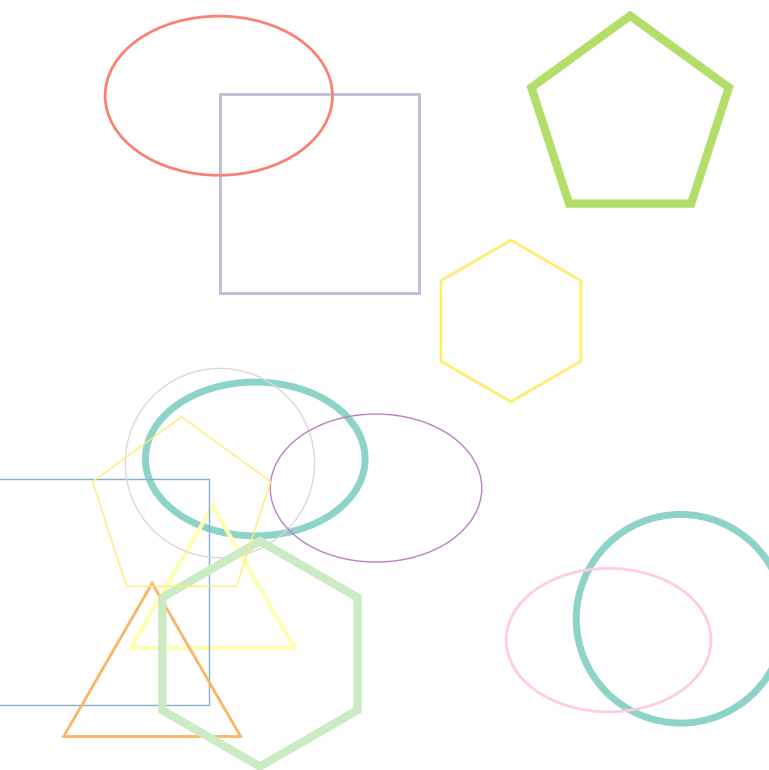[{"shape": "oval", "thickness": 2.5, "radius": 0.71, "center": [0.332, 0.404]}, {"shape": "circle", "thickness": 2.5, "radius": 0.68, "center": [0.884, 0.196]}, {"shape": "triangle", "thickness": 1.5, "radius": 0.61, "center": [0.276, 0.22]}, {"shape": "square", "thickness": 1, "radius": 0.65, "center": [0.415, 0.749]}, {"shape": "oval", "thickness": 1, "radius": 0.74, "center": [0.284, 0.876]}, {"shape": "square", "thickness": 0.5, "radius": 0.73, "center": [0.124, 0.231]}, {"shape": "triangle", "thickness": 1, "radius": 0.66, "center": [0.198, 0.11]}, {"shape": "pentagon", "thickness": 3, "radius": 0.67, "center": [0.818, 0.845]}, {"shape": "oval", "thickness": 1, "radius": 0.67, "center": [0.79, 0.169]}, {"shape": "circle", "thickness": 0.5, "radius": 0.61, "center": [0.286, 0.399]}, {"shape": "oval", "thickness": 0.5, "radius": 0.69, "center": [0.488, 0.366]}, {"shape": "hexagon", "thickness": 3, "radius": 0.73, "center": [0.338, 0.151]}, {"shape": "pentagon", "thickness": 0.5, "radius": 0.61, "center": [0.236, 0.337]}, {"shape": "hexagon", "thickness": 1, "radius": 0.52, "center": [0.663, 0.583]}]